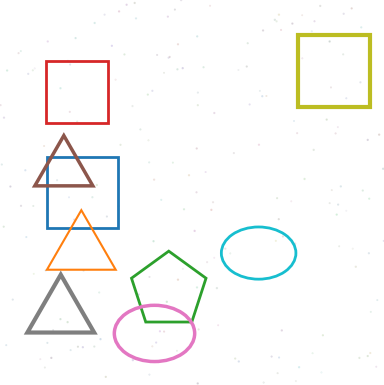[{"shape": "square", "thickness": 2, "radius": 0.46, "center": [0.214, 0.5]}, {"shape": "triangle", "thickness": 1.5, "radius": 0.52, "center": [0.211, 0.351]}, {"shape": "pentagon", "thickness": 2, "radius": 0.51, "center": [0.438, 0.246]}, {"shape": "square", "thickness": 2, "radius": 0.41, "center": [0.2, 0.761]}, {"shape": "triangle", "thickness": 2.5, "radius": 0.44, "center": [0.166, 0.561]}, {"shape": "oval", "thickness": 2.5, "radius": 0.52, "center": [0.401, 0.134]}, {"shape": "triangle", "thickness": 3, "radius": 0.5, "center": [0.158, 0.186]}, {"shape": "square", "thickness": 3, "radius": 0.46, "center": [0.867, 0.815]}, {"shape": "oval", "thickness": 2, "radius": 0.48, "center": [0.672, 0.343]}]